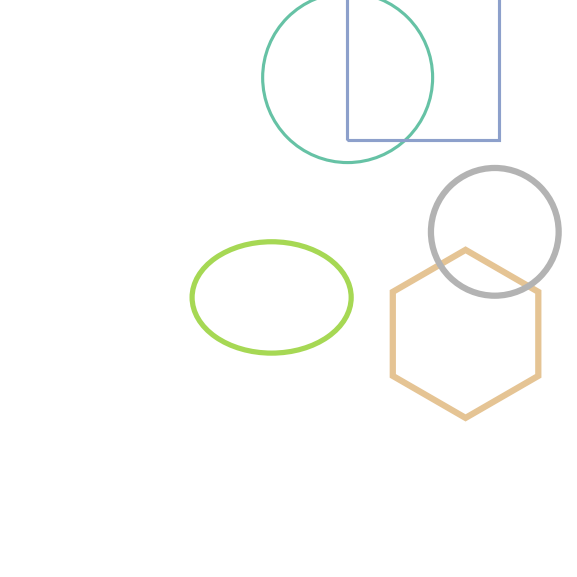[{"shape": "circle", "thickness": 1.5, "radius": 0.74, "center": [0.602, 0.865]}, {"shape": "square", "thickness": 1.5, "radius": 0.66, "center": [0.733, 0.888]}, {"shape": "oval", "thickness": 2.5, "radius": 0.69, "center": [0.47, 0.484]}, {"shape": "hexagon", "thickness": 3, "radius": 0.73, "center": [0.806, 0.421]}, {"shape": "circle", "thickness": 3, "radius": 0.55, "center": [0.857, 0.598]}]